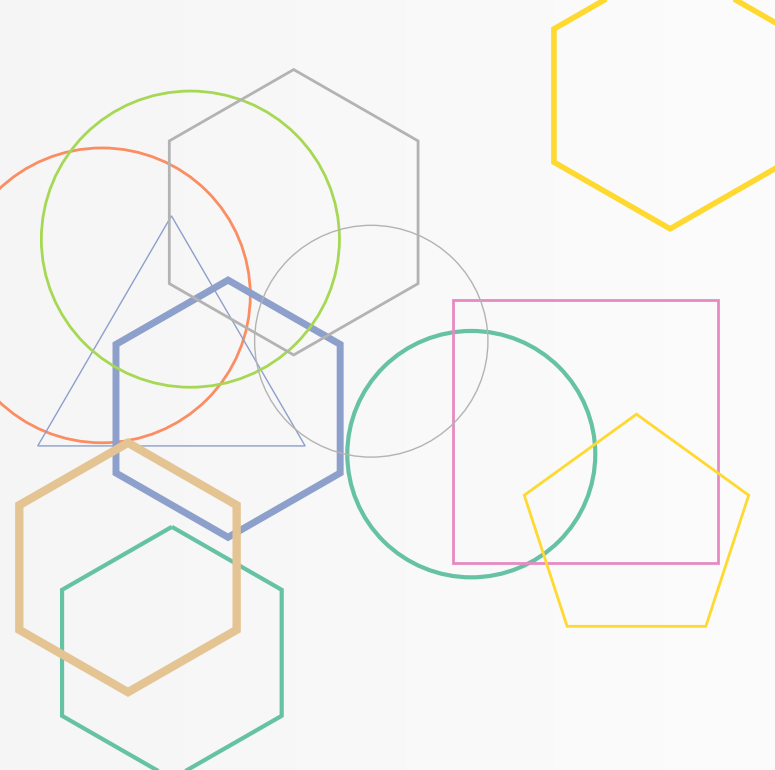[{"shape": "hexagon", "thickness": 1.5, "radius": 0.82, "center": [0.222, 0.152]}, {"shape": "circle", "thickness": 1.5, "radius": 0.8, "center": [0.608, 0.41]}, {"shape": "circle", "thickness": 1, "radius": 0.96, "center": [0.132, 0.616]}, {"shape": "triangle", "thickness": 0.5, "radius": 1.0, "center": [0.221, 0.52]}, {"shape": "hexagon", "thickness": 2.5, "radius": 0.84, "center": [0.294, 0.469]}, {"shape": "square", "thickness": 1, "radius": 0.86, "center": [0.756, 0.44]}, {"shape": "circle", "thickness": 1, "radius": 0.96, "center": [0.246, 0.689]}, {"shape": "hexagon", "thickness": 2, "radius": 0.87, "center": [0.865, 0.876]}, {"shape": "pentagon", "thickness": 1, "radius": 0.76, "center": [0.821, 0.31]}, {"shape": "hexagon", "thickness": 3, "radius": 0.81, "center": [0.165, 0.263]}, {"shape": "circle", "thickness": 0.5, "radius": 0.75, "center": [0.479, 0.557]}, {"shape": "hexagon", "thickness": 1, "radius": 0.93, "center": [0.379, 0.724]}]